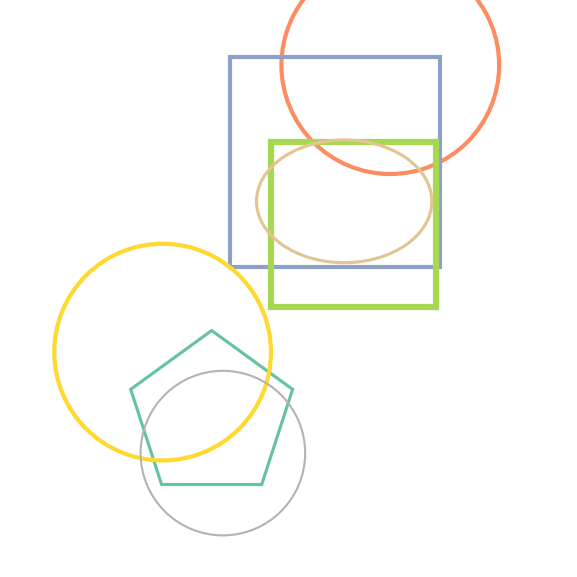[{"shape": "pentagon", "thickness": 1.5, "radius": 0.74, "center": [0.366, 0.279]}, {"shape": "circle", "thickness": 2, "radius": 0.94, "center": [0.676, 0.886]}, {"shape": "square", "thickness": 2, "radius": 0.91, "center": [0.58, 0.719]}, {"shape": "square", "thickness": 3, "radius": 0.72, "center": [0.612, 0.61]}, {"shape": "circle", "thickness": 2, "radius": 0.94, "center": [0.282, 0.389]}, {"shape": "oval", "thickness": 1.5, "radius": 0.76, "center": [0.596, 0.651]}, {"shape": "circle", "thickness": 1, "radius": 0.71, "center": [0.386, 0.215]}]